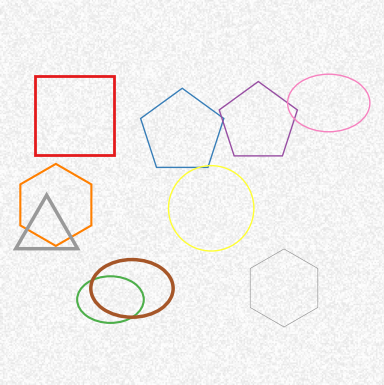[{"shape": "square", "thickness": 2, "radius": 0.51, "center": [0.194, 0.7]}, {"shape": "pentagon", "thickness": 1, "radius": 0.57, "center": [0.473, 0.657]}, {"shape": "oval", "thickness": 1.5, "radius": 0.43, "center": [0.287, 0.222]}, {"shape": "pentagon", "thickness": 1, "radius": 0.53, "center": [0.671, 0.681]}, {"shape": "hexagon", "thickness": 1.5, "radius": 0.53, "center": [0.145, 0.468]}, {"shape": "circle", "thickness": 1, "radius": 0.55, "center": [0.549, 0.459]}, {"shape": "oval", "thickness": 2.5, "radius": 0.53, "center": [0.343, 0.251]}, {"shape": "oval", "thickness": 1, "radius": 0.53, "center": [0.854, 0.733]}, {"shape": "triangle", "thickness": 2.5, "radius": 0.46, "center": [0.121, 0.4]}, {"shape": "hexagon", "thickness": 0.5, "radius": 0.51, "center": [0.738, 0.252]}]